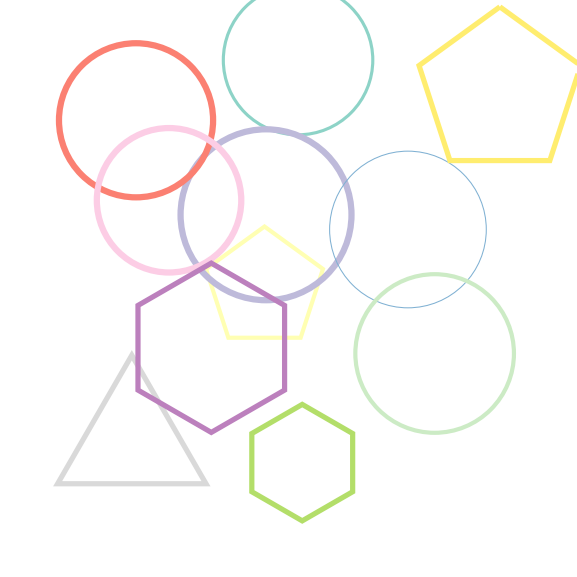[{"shape": "circle", "thickness": 1.5, "radius": 0.65, "center": [0.516, 0.895]}, {"shape": "pentagon", "thickness": 2, "radius": 0.53, "center": [0.458, 0.5]}, {"shape": "circle", "thickness": 3, "radius": 0.74, "center": [0.461, 0.627]}, {"shape": "circle", "thickness": 3, "radius": 0.67, "center": [0.236, 0.791]}, {"shape": "circle", "thickness": 0.5, "radius": 0.68, "center": [0.706, 0.602]}, {"shape": "hexagon", "thickness": 2.5, "radius": 0.5, "center": [0.523, 0.198]}, {"shape": "circle", "thickness": 3, "radius": 0.63, "center": [0.293, 0.652]}, {"shape": "triangle", "thickness": 2.5, "radius": 0.74, "center": [0.228, 0.236]}, {"shape": "hexagon", "thickness": 2.5, "radius": 0.73, "center": [0.366, 0.397]}, {"shape": "circle", "thickness": 2, "radius": 0.69, "center": [0.753, 0.387]}, {"shape": "pentagon", "thickness": 2.5, "radius": 0.74, "center": [0.866, 0.84]}]